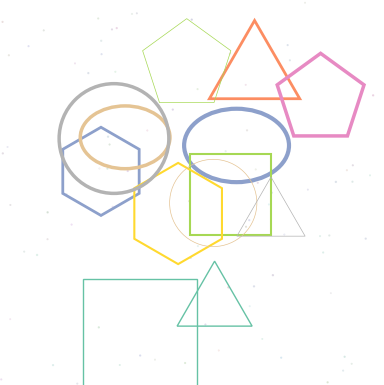[{"shape": "square", "thickness": 1, "radius": 0.73, "center": [0.364, 0.129]}, {"shape": "triangle", "thickness": 1, "radius": 0.56, "center": [0.557, 0.209]}, {"shape": "triangle", "thickness": 2, "radius": 0.68, "center": [0.661, 0.811]}, {"shape": "oval", "thickness": 3, "radius": 0.68, "center": [0.614, 0.622]}, {"shape": "hexagon", "thickness": 2, "radius": 0.57, "center": [0.262, 0.555]}, {"shape": "pentagon", "thickness": 2.5, "radius": 0.59, "center": [0.833, 0.743]}, {"shape": "pentagon", "thickness": 0.5, "radius": 0.6, "center": [0.485, 0.831]}, {"shape": "square", "thickness": 1.5, "radius": 0.53, "center": [0.599, 0.495]}, {"shape": "hexagon", "thickness": 1.5, "radius": 0.66, "center": [0.463, 0.445]}, {"shape": "circle", "thickness": 0.5, "radius": 0.57, "center": [0.554, 0.473]}, {"shape": "oval", "thickness": 2.5, "radius": 0.58, "center": [0.325, 0.643]}, {"shape": "triangle", "thickness": 0.5, "radius": 0.51, "center": [0.704, 0.438]}, {"shape": "circle", "thickness": 2.5, "radius": 0.71, "center": [0.296, 0.64]}]